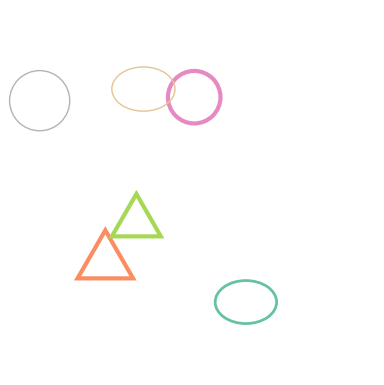[{"shape": "oval", "thickness": 2, "radius": 0.4, "center": [0.639, 0.215]}, {"shape": "triangle", "thickness": 3, "radius": 0.42, "center": [0.274, 0.319]}, {"shape": "circle", "thickness": 3, "radius": 0.34, "center": [0.504, 0.748]}, {"shape": "triangle", "thickness": 3, "radius": 0.37, "center": [0.354, 0.423]}, {"shape": "oval", "thickness": 1, "radius": 0.41, "center": [0.373, 0.769]}, {"shape": "circle", "thickness": 1, "radius": 0.39, "center": [0.103, 0.738]}]